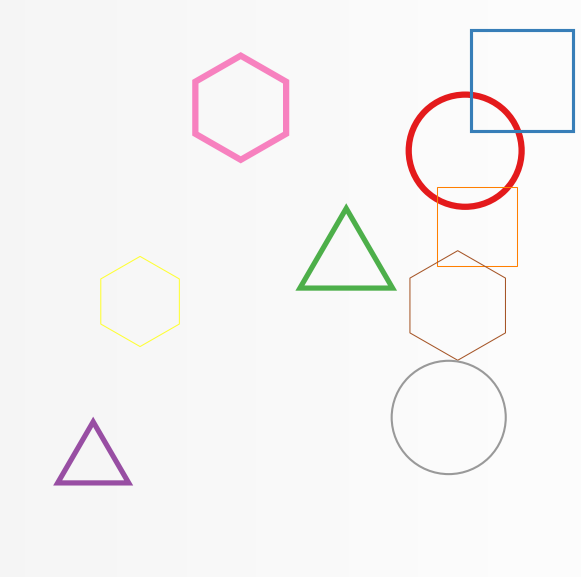[{"shape": "circle", "thickness": 3, "radius": 0.49, "center": [0.8, 0.738]}, {"shape": "square", "thickness": 1.5, "radius": 0.44, "center": [0.898, 0.86]}, {"shape": "triangle", "thickness": 2.5, "radius": 0.46, "center": [0.596, 0.546]}, {"shape": "triangle", "thickness": 2.5, "radius": 0.35, "center": [0.16, 0.198]}, {"shape": "square", "thickness": 0.5, "radius": 0.34, "center": [0.821, 0.608]}, {"shape": "hexagon", "thickness": 0.5, "radius": 0.39, "center": [0.241, 0.477]}, {"shape": "hexagon", "thickness": 0.5, "radius": 0.47, "center": [0.787, 0.47]}, {"shape": "hexagon", "thickness": 3, "radius": 0.45, "center": [0.414, 0.813]}, {"shape": "circle", "thickness": 1, "radius": 0.49, "center": [0.772, 0.276]}]